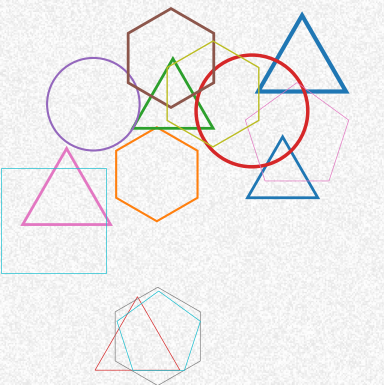[{"shape": "triangle", "thickness": 2, "radius": 0.53, "center": [0.734, 0.539]}, {"shape": "triangle", "thickness": 3, "radius": 0.66, "center": [0.785, 0.828]}, {"shape": "hexagon", "thickness": 1.5, "radius": 0.61, "center": [0.407, 0.547]}, {"shape": "triangle", "thickness": 2, "radius": 0.6, "center": [0.449, 0.727]}, {"shape": "circle", "thickness": 2.5, "radius": 0.73, "center": [0.654, 0.712]}, {"shape": "triangle", "thickness": 0.5, "radius": 0.64, "center": [0.357, 0.102]}, {"shape": "circle", "thickness": 1.5, "radius": 0.6, "center": [0.242, 0.729]}, {"shape": "hexagon", "thickness": 2, "radius": 0.64, "center": [0.444, 0.849]}, {"shape": "pentagon", "thickness": 0.5, "radius": 0.71, "center": [0.772, 0.644]}, {"shape": "triangle", "thickness": 2, "radius": 0.66, "center": [0.173, 0.483]}, {"shape": "hexagon", "thickness": 0.5, "radius": 0.64, "center": [0.41, 0.126]}, {"shape": "hexagon", "thickness": 1, "radius": 0.69, "center": [0.553, 0.756]}, {"shape": "pentagon", "thickness": 0.5, "radius": 0.57, "center": [0.412, 0.13]}, {"shape": "square", "thickness": 0.5, "radius": 0.68, "center": [0.139, 0.427]}]